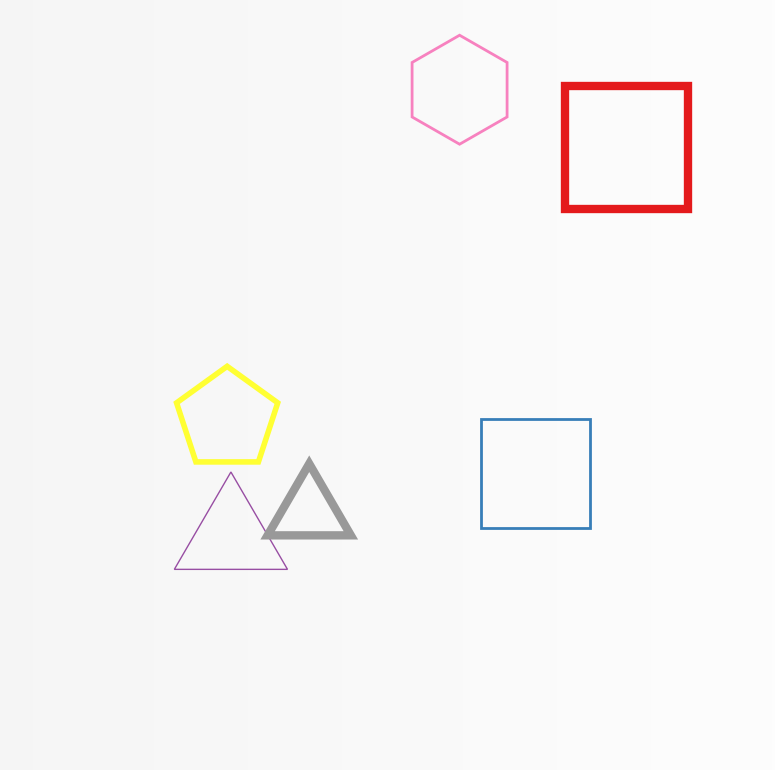[{"shape": "square", "thickness": 3, "radius": 0.4, "center": [0.809, 0.809]}, {"shape": "square", "thickness": 1, "radius": 0.35, "center": [0.691, 0.385]}, {"shape": "triangle", "thickness": 0.5, "radius": 0.42, "center": [0.298, 0.303]}, {"shape": "pentagon", "thickness": 2, "radius": 0.34, "center": [0.293, 0.456]}, {"shape": "hexagon", "thickness": 1, "radius": 0.35, "center": [0.593, 0.883]}, {"shape": "triangle", "thickness": 3, "radius": 0.31, "center": [0.399, 0.336]}]